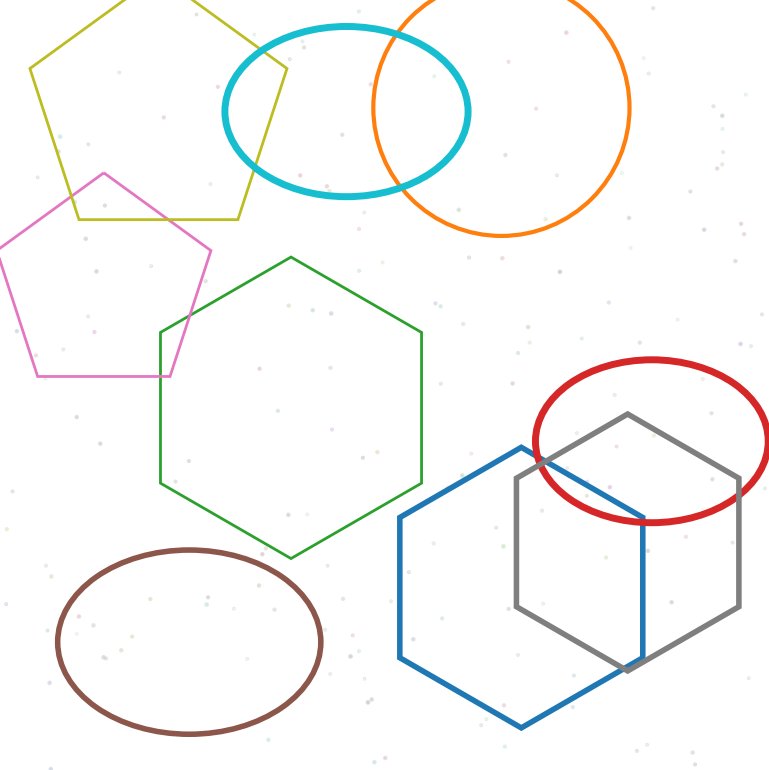[{"shape": "hexagon", "thickness": 2, "radius": 0.91, "center": [0.677, 0.237]}, {"shape": "circle", "thickness": 1.5, "radius": 0.83, "center": [0.651, 0.86]}, {"shape": "hexagon", "thickness": 1, "radius": 0.98, "center": [0.378, 0.47]}, {"shape": "oval", "thickness": 2.5, "radius": 0.76, "center": [0.847, 0.427]}, {"shape": "oval", "thickness": 2, "radius": 0.85, "center": [0.246, 0.166]}, {"shape": "pentagon", "thickness": 1, "radius": 0.73, "center": [0.135, 0.629]}, {"shape": "hexagon", "thickness": 2, "radius": 0.83, "center": [0.815, 0.295]}, {"shape": "pentagon", "thickness": 1, "radius": 0.88, "center": [0.206, 0.857]}, {"shape": "oval", "thickness": 2.5, "radius": 0.79, "center": [0.45, 0.855]}]